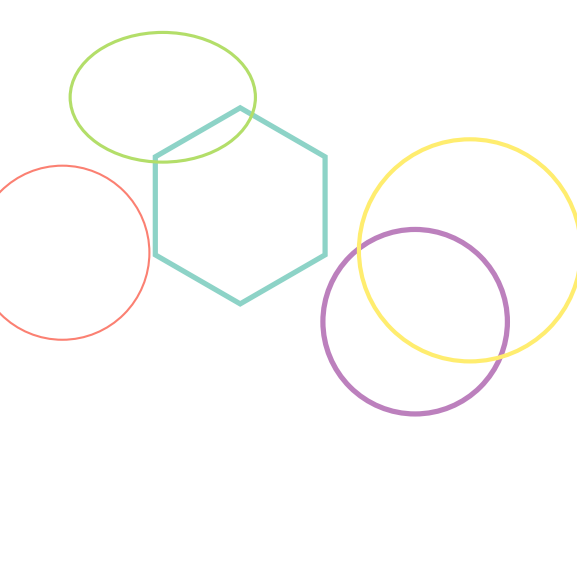[{"shape": "hexagon", "thickness": 2.5, "radius": 0.85, "center": [0.416, 0.643]}, {"shape": "circle", "thickness": 1, "radius": 0.75, "center": [0.108, 0.562]}, {"shape": "oval", "thickness": 1.5, "radius": 0.8, "center": [0.282, 0.831]}, {"shape": "circle", "thickness": 2.5, "radius": 0.8, "center": [0.719, 0.442]}, {"shape": "circle", "thickness": 2, "radius": 0.96, "center": [0.814, 0.566]}]